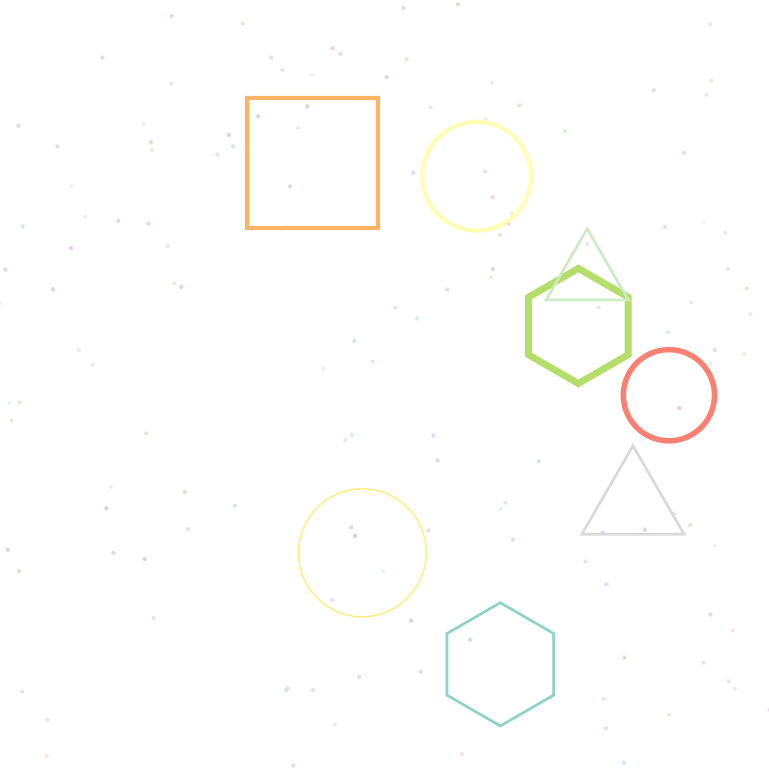[{"shape": "hexagon", "thickness": 1, "radius": 0.4, "center": [0.65, 0.137]}, {"shape": "circle", "thickness": 1.5, "radius": 0.35, "center": [0.619, 0.771]}, {"shape": "circle", "thickness": 2, "radius": 0.3, "center": [0.869, 0.487]}, {"shape": "square", "thickness": 1.5, "radius": 0.42, "center": [0.406, 0.788]}, {"shape": "hexagon", "thickness": 2.5, "radius": 0.37, "center": [0.751, 0.577]}, {"shape": "triangle", "thickness": 1, "radius": 0.38, "center": [0.822, 0.345]}, {"shape": "triangle", "thickness": 1, "radius": 0.31, "center": [0.763, 0.641]}, {"shape": "circle", "thickness": 0.5, "radius": 0.42, "center": [0.471, 0.282]}]